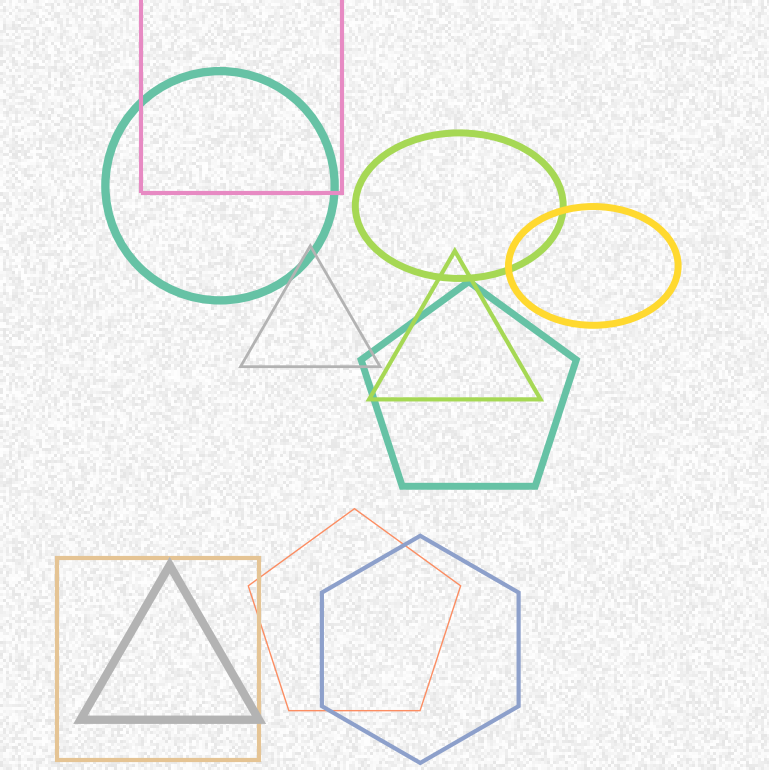[{"shape": "circle", "thickness": 3, "radius": 0.74, "center": [0.286, 0.759]}, {"shape": "pentagon", "thickness": 2.5, "radius": 0.73, "center": [0.609, 0.487]}, {"shape": "pentagon", "thickness": 0.5, "radius": 0.73, "center": [0.46, 0.194]}, {"shape": "hexagon", "thickness": 1.5, "radius": 0.74, "center": [0.546, 0.157]}, {"shape": "square", "thickness": 1.5, "radius": 0.65, "center": [0.314, 0.881]}, {"shape": "triangle", "thickness": 1.5, "radius": 0.64, "center": [0.591, 0.546]}, {"shape": "oval", "thickness": 2.5, "radius": 0.68, "center": [0.596, 0.733]}, {"shape": "oval", "thickness": 2.5, "radius": 0.55, "center": [0.771, 0.655]}, {"shape": "square", "thickness": 1.5, "radius": 0.66, "center": [0.205, 0.144]}, {"shape": "triangle", "thickness": 1, "radius": 0.52, "center": [0.403, 0.576]}, {"shape": "triangle", "thickness": 3, "radius": 0.67, "center": [0.22, 0.132]}]